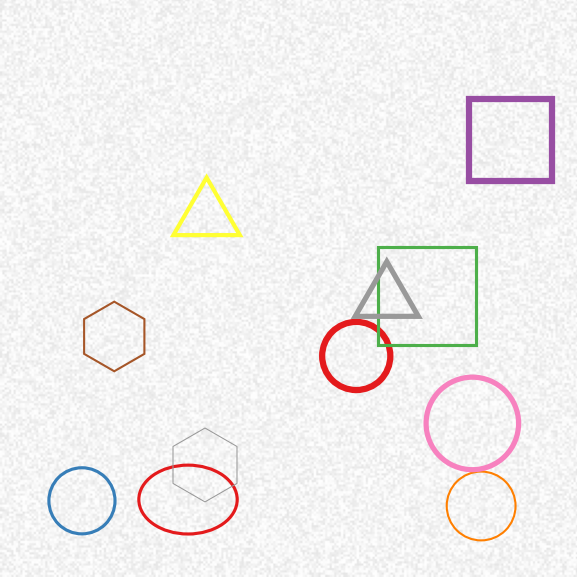[{"shape": "oval", "thickness": 1.5, "radius": 0.43, "center": [0.326, 0.134]}, {"shape": "circle", "thickness": 3, "radius": 0.3, "center": [0.617, 0.383]}, {"shape": "circle", "thickness": 1.5, "radius": 0.29, "center": [0.142, 0.132]}, {"shape": "square", "thickness": 1.5, "radius": 0.42, "center": [0.739, 0.487]}, {"shape": "square", "thickness": 3, "radius": 0.36, "center": [0.884, 0.757]}, {"shape": "circle", "thickness": 1, "radius": 0.3, "center": [0.833, 0.123]}, {"shape": "triangle", "thickness": 2, "radius": 0.33, "center": [0.358, 0.625]}, {"shape": "hexagon", "thickness": 1, "radius": 0.3, "center": [0.198, 0.417]}, {"shape": "circle", "thickness": 2.5, "radius": 0.4, "center": [0.818, 0.266]}, {"shape": "triangle", "thickness": 2.5, "radius": 0.32, "center": [0.67, 0.483]}, {"shape": "hexagon", "thickness": 0.5, "radius": 0.32, "center": [0.355, 0.194]}]